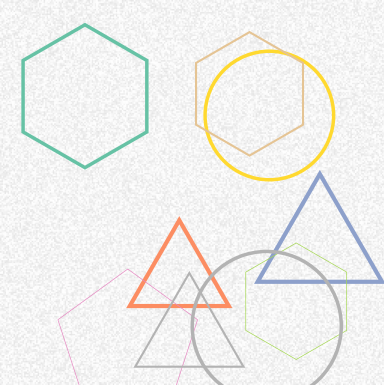[{"shape": "hexagon", "thickness": 2.5, "radius": 0.93, "center": [0.221, 0.75]}, {"shape": "triangle", "thickness": 3, "radius": 0.74, "center": [0.466, 0.279]}, {"shape": "triangle", "thickness": 3, "radius": 0.93, "center": [0.831, 0.361]}, {"shape": "pentagon", "thickness": 0.5, "radius": 0.95, "center": [0.332, 0.111]}, {"shape": "hexagon", "thickness": 0.5, "radius": 0.76, "center": [0.769, 0.218]}, {"shape": "circle", "thickness": 2.5, "radius": 0.83, "center": [0.7, 0.7]}, {"shape": "hexagon", "thickness": 1.5, "radius": 0.8, "center": [0.648, 0.756]}, {"shape": "triangle", "thickness": 1.5, "radius": 0.81, "center": [0.492, 0.129]}, {"shape": "circle", "thickness": 2.5, "radius": 0.97, "center": [0.693, 0.153]}]